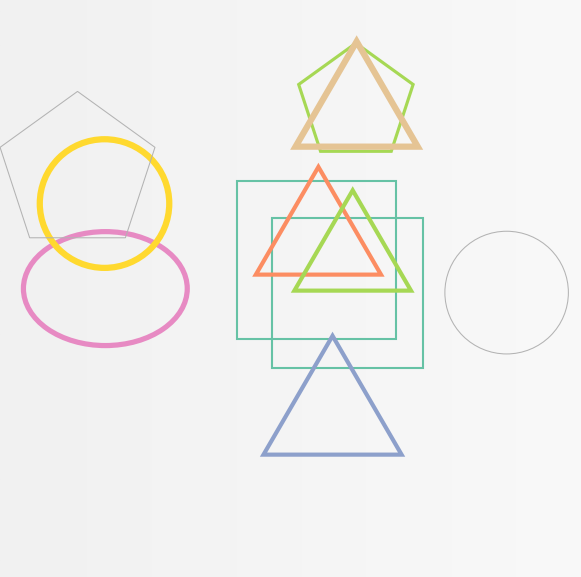[{"shape": "square", "thickness": 1, "radius": 0.65, "center": [0.598, 0.492]}, {"shape": "square", "thickness": 1, "radius": 0.68, "center": [0.545, 0.55]}, {"shape": "triangle", "thickness": 2, "radius": 0.62, "center": [0.548, 0.586]}, {"shape": "triangle", "thickness": 2, "radius": 0.69, "center": [0.572, 0.28]}, {"shape": "oval", "thickness": 2.5, "radius": 0.7, "center": [0.181, 0.499]}, {"shape": "pentagon", "thickness": 1.5, "radius": 0.52, "center": [0.612, 0.821]}, {"shape": "triangle", "thickness": 2, "radius": 0.58, "center": [0.607, 0.554]}, {"shape": "circle", "thickness": 3, "radius": 0.56, "center": [0.18, 0.647]}, {"shape": "triangle", "thickness": 3, "radius": 0.61, "center": [0.614, 0.806]}, {"shape": "circle", "thickness": 0.5, "radius": 0.53, "center": [0.872, 0.492]}, {"shape": "pentagon", "thickness": 0.5, "radius": 0.7, "center": [0.133, 0.701]}]